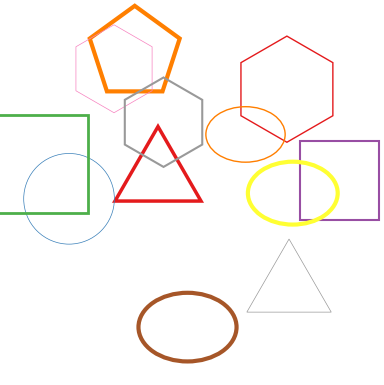[{"shape": "triangle", "thickness": 2.5, "radius": 0.65, "center": [0.41, 0.542]}, {"shape": "hexagon", "thickness": 1, "radius": 0.69, "center": [0.745, 0.768]}, {"shape": "circle", "thickness": 0.5, "radius": 0.59, "center": [0.179, 0.484]}, {"shape": "square", "thickness": 2, "radius": 0.64, "center": [0.1, 0.575]}, {"shape": "square", "thickness": 1.5, "radius": 0.51, "center": [0.882, 0.53]}, {"shape": "oval", "thickness": 1, "radius": 0.51, "center": [0.638, 0.651]}, {"shape": "pentagon", "thickness": 3, "radius": 0.61, "center": [0.35, 0.862]}, {"shape": "oval", "thickness": 3, "radius": 0.58, "center": [0.76, 0.498]}, {"shape": "oval", "thickness": 3, "radius": 0.64, "center": [0.487, 0.15]}, {"shape": "hexagon", "thickness": 0.5, "radius": 0.57, "center": [0.296, 0.821]}, {"shape": "triangle", "thickness": 0.5, "radius": 0.63, "center": [0.751, 0.253]}, {"shape": "hexagon", "thickness": 1.5, "radius": 0.58, "center": [0.425, 0.683]}]